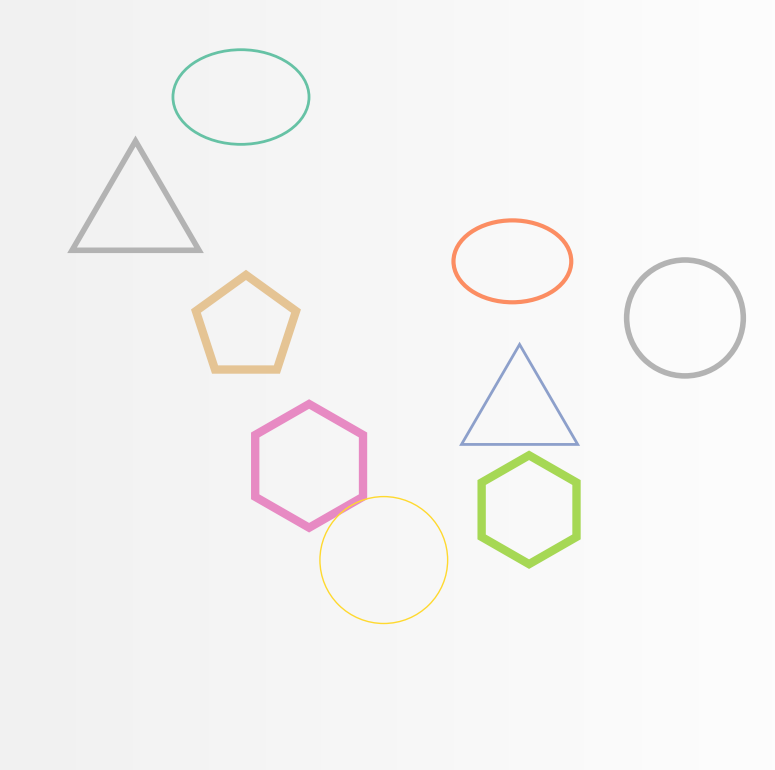[{"shape": "oval", "thickness": 1, "radius": 0.44, "center": [0.311, 0.874]}, {"shape": "oval", "thickness": 1.5, "radius": 0.38, "center": [0.661, 0.661]}, {"shape": "triangle", "thickness": 1, "radius": 0.43, "center": [0.67, 0.466]}, {"shape": "hexagon", "thickness": 3, "radius": 0.4, "center": [0.399, 0.395]}, {"shape": "hexagon", "thickness": 3, "radius": 0.35, "center": [0.683, 0.338]}, {"shape": "circle", "thickness": 0.5, "radius": 0.41, "center": [0.495, 0.273]}, {"shape": "pentagon", "thickness": 3, "radius": 0.34, "center": [0.317, 0.575]}, {"shape": "triangle", "thickness": 2, "radius": 0.47, "center": [0.175, 0.722]}, {"shape": "circle", "thickness": 2, "radius": 0.38, "center": [0.884, 0.587]}]